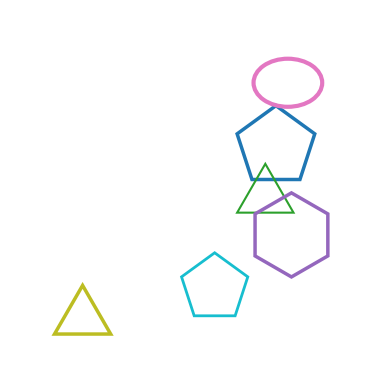[{"shape": "pentagon", "thickness": 2.5, "radius": 0.53, "center": [0.717, 0.62]}, {"shape": "triangle", "thickness": 1.5, "radius": 0.42, "center": [0.689, 0.49]}, {"shape": "hexagon", "thickness": 2.5, "radius": 0.55, "center": [0.757, 0.39]}, {"shape": "oval", "thickness": 3, "radius": 0.45, "center": [0.748, 0.785]}, {"shape": "triangle", "thickness": 2.5, "radius": 0.42, "center": [0.215, 0.174]}, {"shape": "pentagon", "thickness": 2, "radius": 0.45, "center": [0.558, 0.253]}]